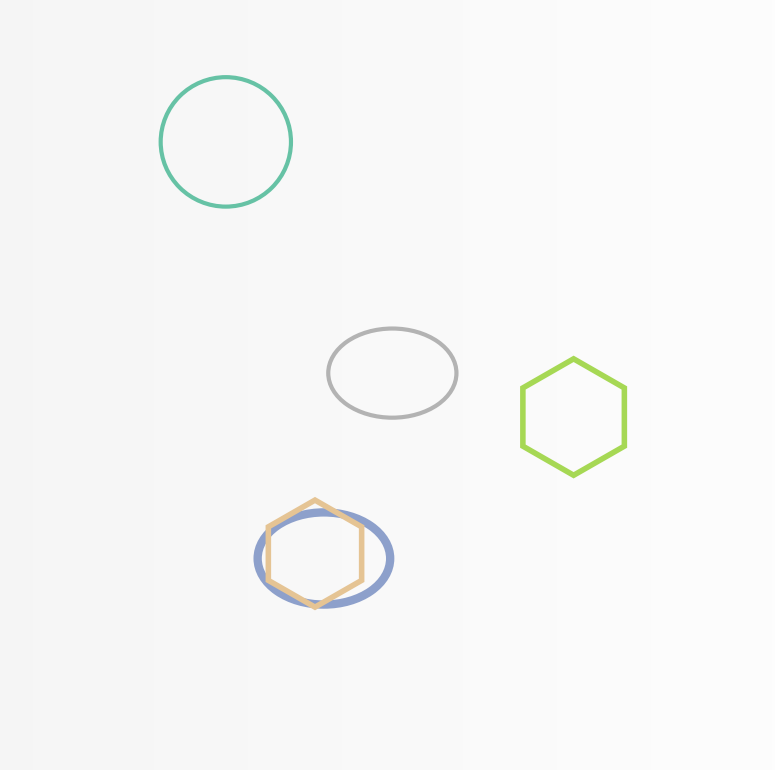[{"shape": "circle", "thickness": 1.5, "radius": 0.42, "center": [0.291, 0.816]}, {"shape": "oval", "thickness": 3, "radius": 0.43, "center": [0.418, 0.275]}, {"shape": "hexagon", "thickness": 2, "radius": 0.38, "center": [0.74, 0.458]}, {"shape": "hexagon", "thickness": 2, "radius": 0.35, "center": [0.406, 0.281]}, {"shape": "oval", "thickness": 1.5, "radius": 0.41, "center": [0.506, 0.515]}]